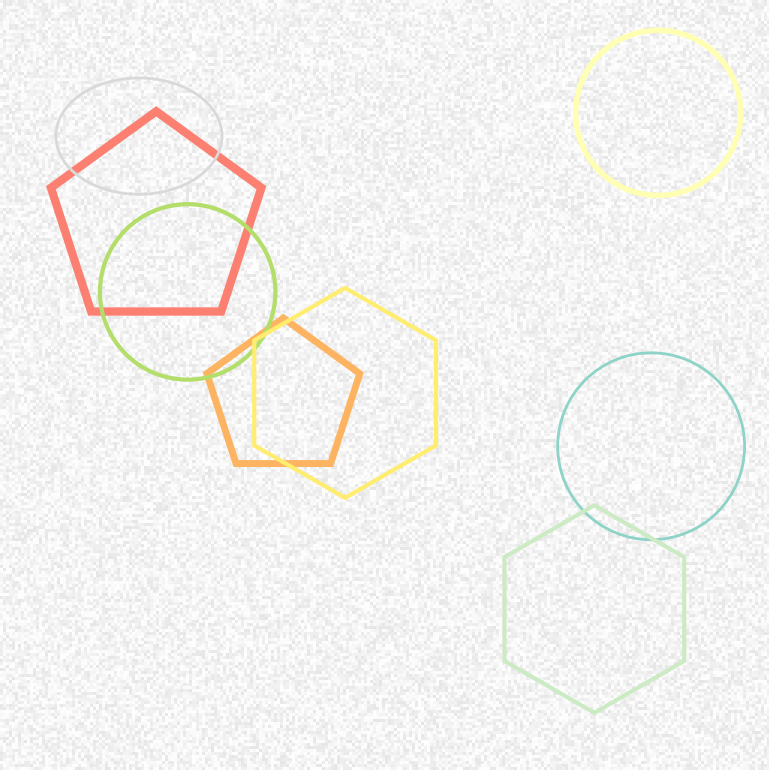[{"shape": "circle", "thickness": 1, "radius": 0.61, "center": [0.846, 0.42]}, {"shape": "circle", "thickness": 2, "radius": 0.54, "center": [0.855, 0.853]}, {"shape": "pentagon", "thickness": 3, "radius": 0.72, "center": [0.203, 0.712]}, {"shape": "pentagon", "thickness": 2.5, "radius": 0.52, "center": [0.368, 0.482]}, {"shape": "circle", "thickness": 1.5, "radius": 0.57, "center": [0.244, 0.621]}, {"shape": "oval", "thickness": 1, "radius": 0.54, "center": [0.18, 0.823]}, {"shape": "hexagon", "thickness": 1.5, "radius": 0.67, "center": [0.772, 0.209]}, {"shape": "hexagon", "thickness": 1.5, "radius": 0.68, "center": [0.448, 0.49]}]